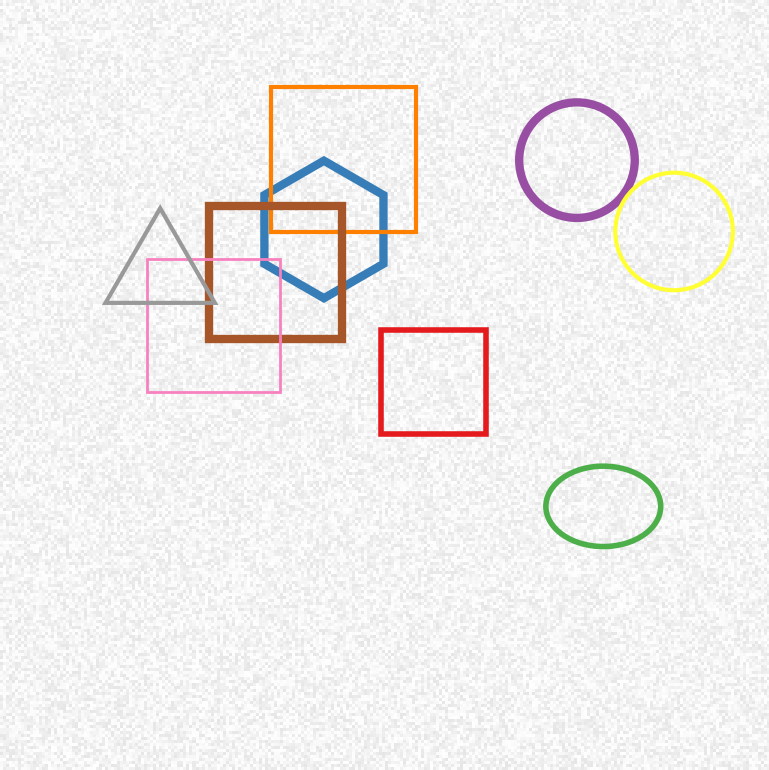[{"shape": "square", "thickness": 2, "radius": 0.34, "center": [0.563, 0.504]}, {"shape": "hexagon", "thickness": 3, "radius": 0.45, "center": [0.421, 0.702]}, {"shape": "oval", "thickness": 2, "radius": 0.37, "center": [0.783, 0.342]}, {"shape": "circle", "thickness": 3, "radius": 0.38, "center": [0.749, 0.792]}, {"shape": "square", "thickness": 1.5, "radius": 0.47, "center": [0.446, 0.793]}, {"shape": "circle", "thickness": 1.5, "radius": 0.38, "center": [0.875, 0.699]}, {"shape": "square", "thickness": 3, "radius": 0.43, "center": [0.358, 0.646]}, {"shape": "square", "thickness": 1, "radius": 0.43, "center": [0.277, 0.577]}, {"shape": "triangle", "thickness": 1.5, "radius": 0.41, "center": [0.208, 0.648]}]